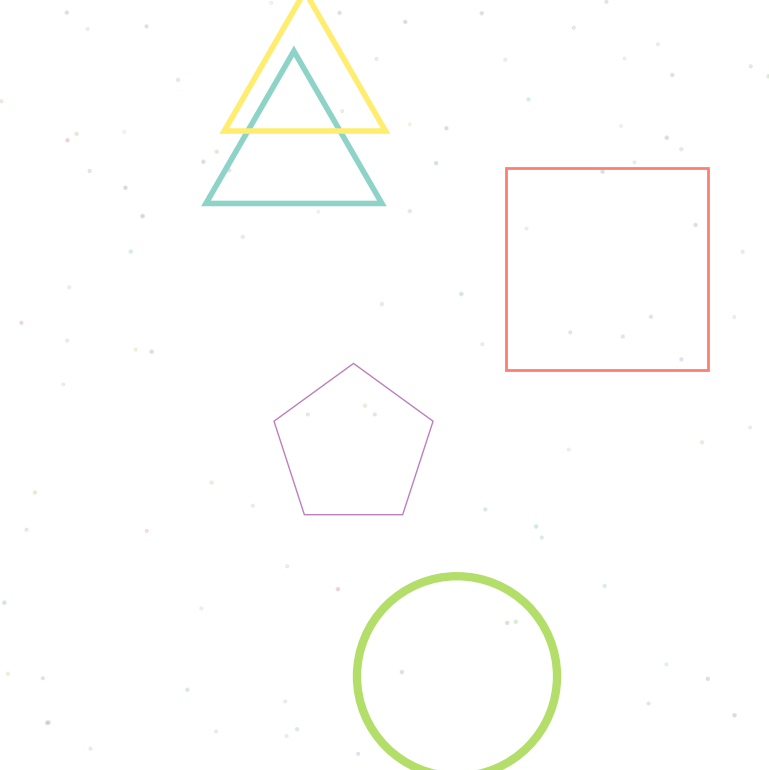[{"shape": "triangle", "thickness": 2, "radius": 0.66, "center": [0.382, 0.802]}, {"shape": "square", "thickness": 1, "radius": 0.65, "center": [0.788, 0.651]}, {"shape": "circle", "thickness": 3, "radius": 0.65, "center": [0.594, 0.122]}, {"shape": "pentagon", "thickness": 0.5, "radius": 0.54, "center": [0.459, 0.419]}, {"shape": "triangle", "thickness": 2, "radius": 0.6, "center": [0.396, 0.89]}]